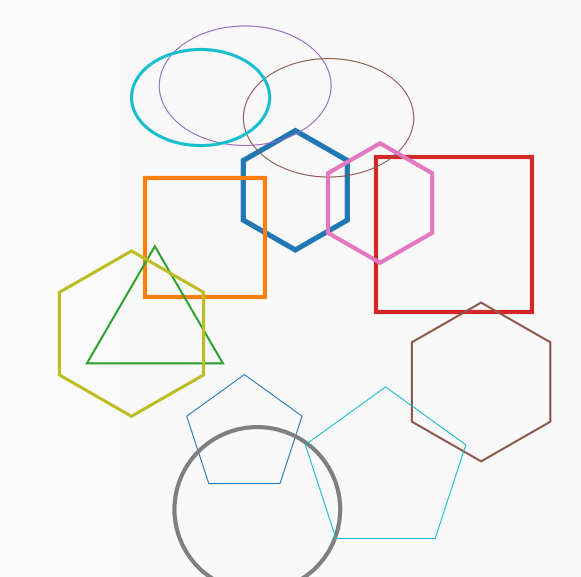[{"shape": "pentagon", "thickness": 0.5, "radius": 0.52, "center": [0.42, 0.246]}, {"shape": "hexagon", "thickness": 2.5, "radius": 0.52, "center": [0.508, 0.67]}, {"shape": "square", "thickness": 2, "radius": 0.52, "center": [0.353, 0.589]}, {"shape": "triangle", "thickness": 1, "radius": 0.68, "center": [0.266, 0.438]}, {"shape": "square", "thickness": 2, "radius": 0.67, "center": [0.781, 0.593]}, {"shape": "oval", "thickness": 0.5, "radius": 0.74, "center": [0.422, 0.851]}, {"shape": "hexagon", "thickness": 1, "radius": 0.69, "center": [0.828, 0.338]}, {"shape": "oval", "thickness": 0.5, "radius": 0.73, "center": [0.565, 0.795]}, {"shape": "hexagon", "thickness": 2, "radius": 0.52, "center": [0.654, 0.648]}, {"shape": "circle", "thickness": 2, "radius": 0.71, "center": [0.443, 0.117]}, {"shape": "hexagon", "thickness": 1.5, "radius": 0.72, "center": [0.226, 0.421]}, {"shape": "oval", "thickness": 1.5, "radius": 0.59, "center": [0.345, 0.83]}, {"shape": "pentagon", "thickness": 0.5, "radius": 0.73, "center": [0.663, 0.184]}]